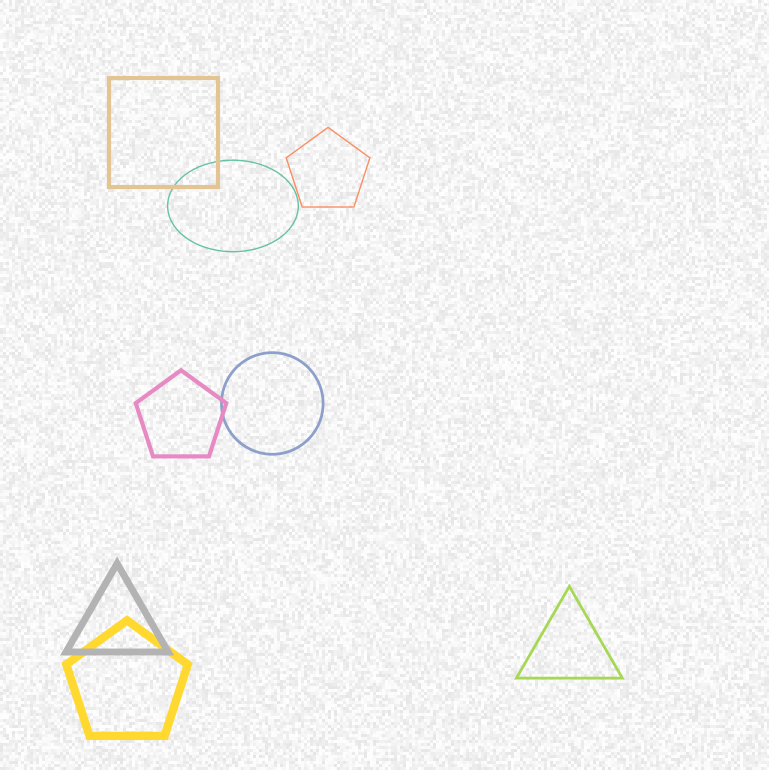[{"shape": "oval", "thickness": 0.5, "radius": 0.42, "center": [0.303, 0.733]}, {"shape": "pentagon", "thickness": 0.5, "radius": 0.29, "center": [0.426, 0.777]}, {"shape": "circle", "thickness": 1, "radius": 0.33, "center": [0.354, 0.476]}, {"shape": "pentagon", "thickness": 1.5, "radius": 0.31, "center": [0.235, 0.457]}, {"shape": "triangle", "thickness": 1, "radius": 0.4, "center": [0.739, 0.159]}, {"shape": "pentagon", "thickness": 3, "radius": 0.41, "center": [0.165, 0.111]}, {"shape": "square", "thickness": 1.5, "radius": 0.35, "center": [0.212, 0.828]}, {"shape": "triangle", "thickness": 2.5, "radius": 0.38, "center": [0.152, 0.192]}]